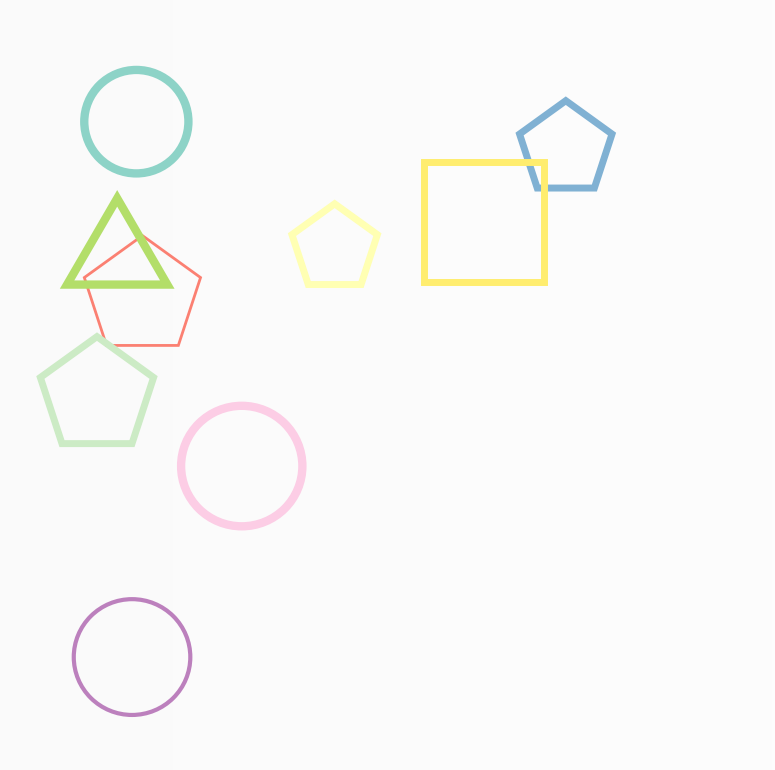[{"shape": "circle", "thickness": 3, "radius": 0.34, "center": [0.176, 0.842]}, {"shape": "pentagon", "thickness": 2.5, "radius": 0.29, "center": [0.432, 0.677]}, {"shape": "pentagon", "thickness": 1, "radius": 0.39, "center": [0.184, 0.615]}, {"shape": "pentagon", "thickness": 2.5, "radius": 0.31, "center": [0.73, 0.807]}, {"shape": "triangle", "thickness": 3, "radius": 0.37, "center": [0.151, 0.668]}, {"shape": "circle", "thickness": 3, "radius": 0.39, "center": [0.312, 0.395]}, {"shape": "circle", "thickness": 1.5, "radius": 0.38, "center": [0.17, 0.147]}, {"shape": "pentagon", "thickness": 2.5, "radius": 0.38, "center": [0.125, 0.486]}, {"shape": "square", "thickness": 2.5, "radius": 0.39, "center": [0.625, 0.712]}]